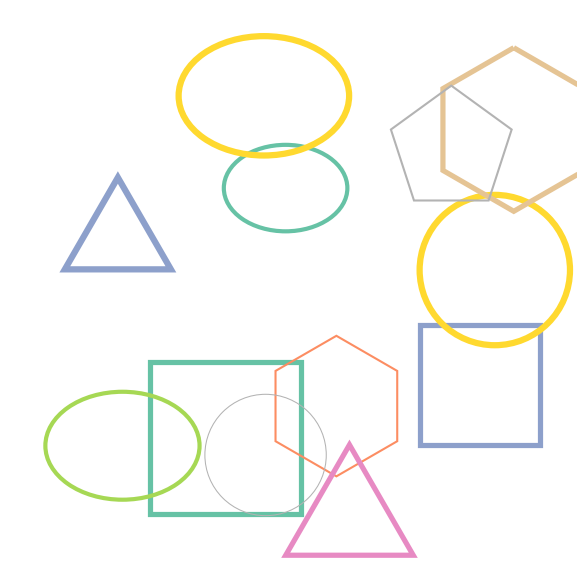[{"shape": "oval", "thickness": 2, "radius": 0.53, "center": [0.495, 0.673]}, {"shape": "square", "thickness": 2.5, "radius": 0.65, "center": [0.391, 0.241]}, {"shape": "hexagon", "thickness": 1, "radius": 0.61, "center": [0.582, 0.296]}, {"shape": "triangle", "thickness": 3, "radius": 0.53, "center": [0.204, 0.586]}, {"shape": "square", "thickness": 2.5, "radius": 0.52, "center": [0.831, 0.332]}, {"shape": "triangle", "thickness": 2.5, "radius": 0.64, "center": [0.605, 0.101]}, {"shape": "oval", "thickness": 2, "radius": 0.67, "center": [0.212, 0.227]}, {"shape": "circle", "thickness": 3, "radius": 0.65, "center": [0.857, 0.532]}, {"shape": "oval", "thickness": 3, "radius": 0.74, "center": [0.457, 0.833]}, {"shape": "hexagon", "thickness": 2.5, "radius": 0.71, "center": [0.89, 0.775]}, {"shape": "pentagon", "thickness": 1, "radius": 0.55, "center": [0.781, 0.741]}, {"shape": "circle", "thickness": 0.5, "radius": 0.53, "center": [0.46, 0.211]}]